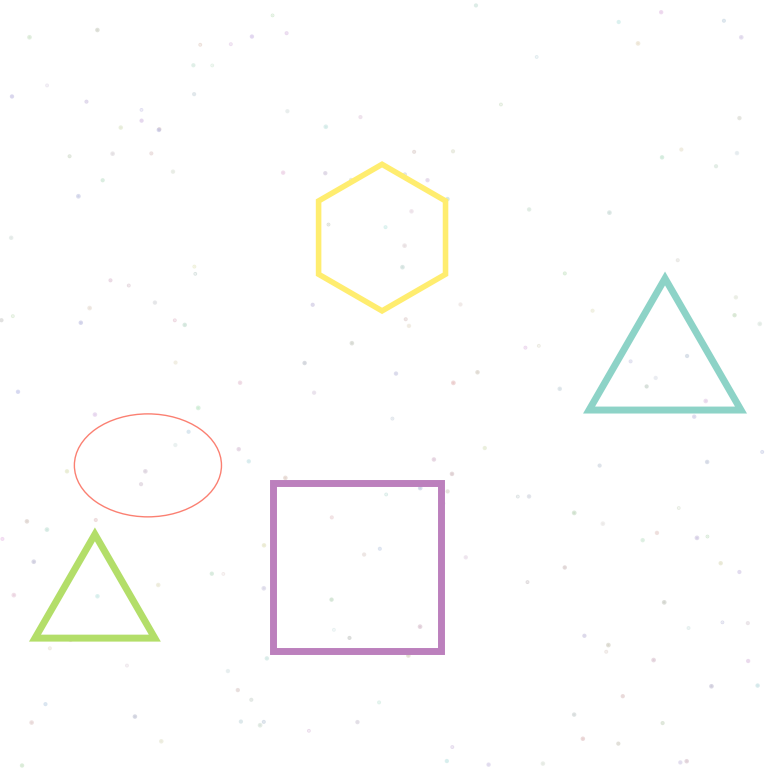[{"shape": "triangle", "thickness": 2.5, "radius": 0.57, "center": [0.864, 0.524]}, {"shape": "oval", "thickness": 0.5, "radius": 0.48, "center": [0.192, 0.396]}, {"shape": "triangle", "thickness": 2.5, "radius": 0.45, "center": [0.123, 0.216]}, {"shape": "square", "thickness": 2.5, "radius": 0.55, "center": [0.463, 0.263]}, {"shape": "hexagon", "thickness": 2, "radius": 0.48, "center": [0.496, 0.691]}]